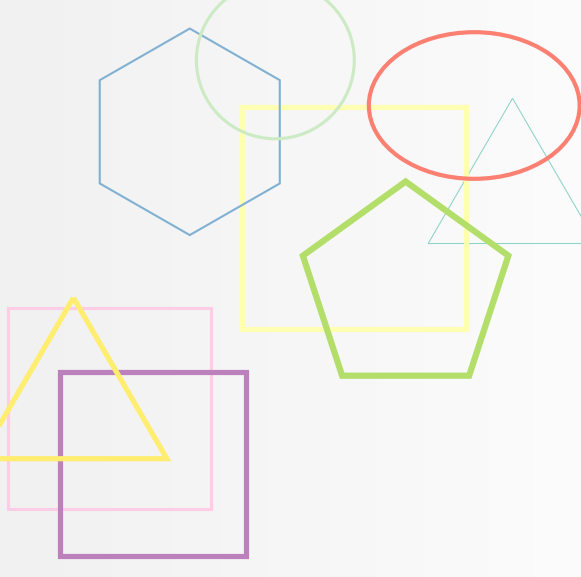[{"shape": "triangle", "thickness": 0.5, "radius": 0.84, "center": [0.882, 0.661]}, {"shape": "square", "thickness": 2.5, "radius": 0.96, "center": [0.61, 0.622]}, {"shape": "oval", "thickness": 2, "radius": 0.91, "center": [0.816, 0.816]}, {"shape": "hexagon", "thickness": 1, "radius": 0.89, "center": [0.326, 0.771]}, {"shape": "pentagon", "thickness": 3, "radius": 0.93, "center": [0.698, 0.499]}, {"shape": "square", "thickness": 1.5, "radius": 0.87, "center": [0.188, 0.291]}, {"shape": "square", "thickness": 2.5, "radius": 0.8, "center": [0.263, 0.196]}, {"shape": "circle", "thickness": 1.5, "radius": 0.68, "center": [0.474, 0.895]}, {"shape": "triangle", "thickness": 2.5, "radius": 0.93, "center": [0.126, 0.298]}]